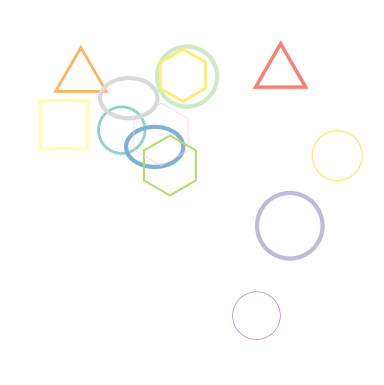[{"shape": "circle", "thickness": 2, "radius": 0.3, "center": [0.316, 0.662]}, {"shape": "square", "thickness": 2.5, "radius": 0.31, "center": [0.165, 0.677]}, {"shape": "circle", "thickness": 3, "radius": 0.43, "center": [0.753, 0.414]}, {"shape": "triangle", "thickness": 2.5, "radius": 0.38, "center": [0.729, 0.811]}, {"shape": "oval", "thickness": 3, "radius": 0.37, "center": [0.402, 0.619]}, {"shape": "triangle", "thickness": 2, "radius": 0.38, "center": [0.21, 0.8]}, {"shape": "hexagon", "thickness": 1.5, "radius": 0.39, "center": [0.441, 0.57]}, {"shape": "hexagon", "thickness": 0.5, "radius": 0.41, "center": [0.418, 0.651]}, {"shape": "oval", "thickness": 3, "radius": 0.37, "center": [0.335, 0.745]}, {"shape": "circle", "thickness": 0.5, "radius": 0.31, "center": [0.666, 0.18]}, {"shape": "circle", "thickness": 3, "radius": 0.39, "center": [0.486, 0.801]}, {"shape": "hexagon", "thickness": 2, "radius": 0.34, "center": [0.475, 0.804]}, {"shape": "circle", "thickness": 1, "radius": 0.32, "center": [0.876, 0.596]}]